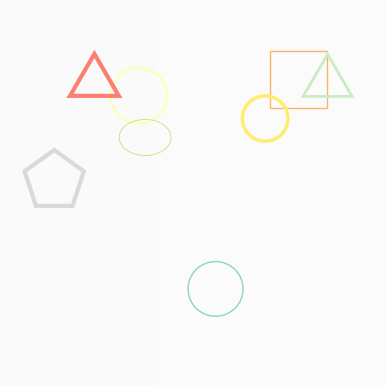[{"shape": "circle", "thickness": 1, "radius": 0.35, "center": [0.556, 0.25]}, {"shape": "circle", "thickness": 1.5, "radius": 0.36, "center": [0.358, 0.752]}, {"shape": "triangle", "thickness": 3, "radius": 0.36, "center": [0.244, 0.787]}, {"shape": "square", "thickness": 1, "radius": 0.37, "center": [0.771, 0.793]}, {"shape": "oval", "thickness": 0.5, "radius": 0.34, "center": [0.375, 0.643]}, {"shape": "pentagon", "thickness": 3, "radius": 0.4, "center": [0.14, 0.53]}, {"shape": "triangle", "thickness": 2, "radius": 0.36, "center": [0.845, 0.786]}, {"shape": "circle", "thickness": 2.5, "radius": 0.29, "center": [0.684, 0.692]}]